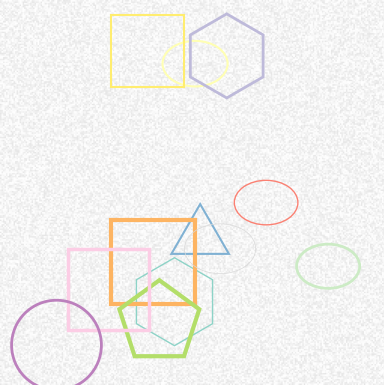[{"shape": "hexagon", "thickness": 1, "radius": 0.57, "center": [0.453, 0.216]}, {"shape": "oval", "thickness": 1.5, "radius": 0.42, "center": [0.507, 0.835]}, {"shape": "hexagon", "thickness": 2, "radius": 0.55, "center": [0.589, 0.855]}, {"shape": "oval", "thickness": 1, "radius": 0.41, "center": [0.691, 0.474]}, {"shape": "triangle", "thickness": 1.5, "radius": 0.43, "center": [0.52, 0.384]}, {"shape": "square", "thickness": 3, "radius": 0.55, "center": [0.398, 0.319]}, {"shape": "pentagon", "thickness": 3, "radius": 0.55, "center": [0.414, 0.163]}, {"shape": "square", "thickness": 2.5, "radius": 0.52, "center": [0.282, 0.248]}, {"shape": "oval", "thickness": 0.5, "radius": 0.46, "center": [0.572, 0.354]}, {"shape": "circle", "thickness": 2, "radius": 0.58, "center": [0.147, 0.104]}, {"shape": "oval", "thickness": 2, "radius": 0.41, "center": [0.852, 0.308]}, {"shape": "square", "thickness": 1.5, "radius": 0.47, "center": [0.384, 0.868]}]